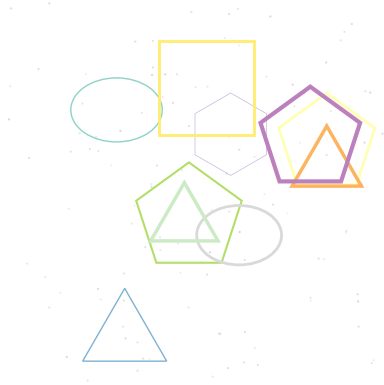[{"shape": "oval", "thickness": 1, "radius": 0.59, "center": [0.303, 0.715]}, {"shape": "pentagon", "thickness": 2, "radius": 0.66, "center": [0.849, 0.627]}, {"shape": "hexagon", "thickness": 0.5, "radius": 0.54, "center": [0.599, 0.651]}, {"shape": "triangle", "thickness": 1, "radius": 0.63, "center": [0.324, 0.125]}, {"shape": "triangle", "thickness": 2.5, "radius": 0.52, "center": [0.849, 0.569]}, {"shape": "pentagon", "thickness": 1.5, "radius": 0.72, "center": [0.491, 0.434]}, {"shape": "oval", "thickness": 2, "radius": 0.55, "center": [0.621, 0.389]}, {"shape": "pentagon", "thickness": 3, "radius": 0.68, "center": [0.806, 0.639]}, {"shape": "triangle", "thickness": 2.5, "radius": 0.5, "center": [0.479, 0.425]}, {"shape": "square", "thickness": 2, "radius": 0.61, "center": [0.537, 0.772]}]